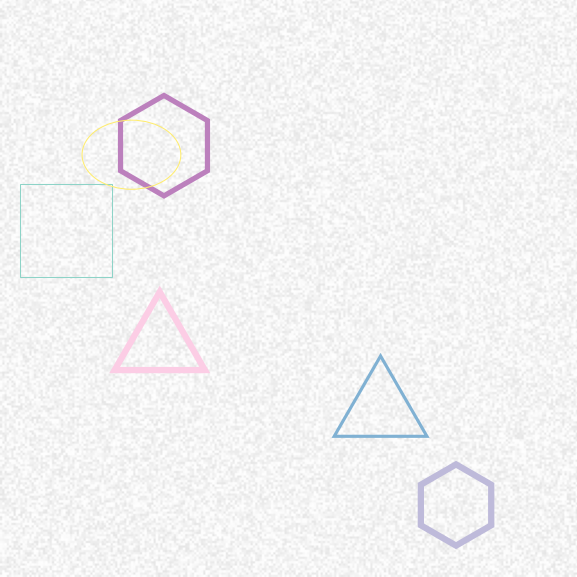[{"shape": "square", "thickness": 0.5, "radius": 0.4, "center": [0.114, 0.6]}, {"shape": "hexagon", "thickness": 3, "radius": 0.35, "center": [0.79, 0.125]}, {"shape": "triangle", "thickness": 1.5, "radius": 0.46, "center": [0.659, 0.29]}, {"shape": "triangle", "thickness": 3, "radius": 0.45, "center": [0.277, 0.403]}, {"shape": "hexagon", "thickness": 2.5, "radius": 0.43, "center": [0.284, 0.747]}, {"shape": "oval", "thickness": 0.5, "radius": 0.43, "center": [0.228, 0.731]}]